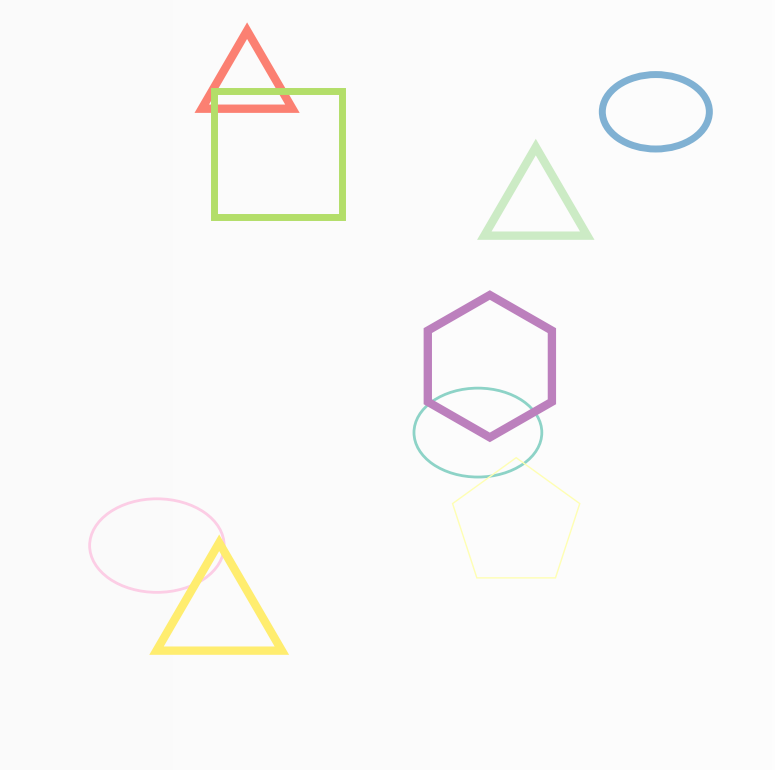[{"shape": "oval", "thickness": 1, "radius": 0.41, "center": [0.617, 0.438]}, {"shape": "pentagon", "thickness": 0.5, "radius": 0.43, "center": [0.666, 0.319]}, {"shape": "triangle", "thickness": 3, "radius": 0.34, "center": [0.319, 0.893]}, {"shape": "oval", "thickness": 2.5, "radius": 0.35, "center": [0.846, 0.855]}, {"shape": "square", "thickness": 2.5, "radius": 0.41, "center": [0.359, 0.8]}, {"shape": "oval", "thickness": 1, "radius": 0.43, "center": [0.202, 0.291]}, {"shape": "hexagon", "thickness": 3, "radius": 0.46, "center": [0.632, 0.524]}, {"shape": "triangle", "thickness": 3, "radius": 0.38, "center": [0.691, 0.732]}, {"shape": "triangle", "thickness": 3, "radius": 0.47, "center": [0.283, 0.202]}]